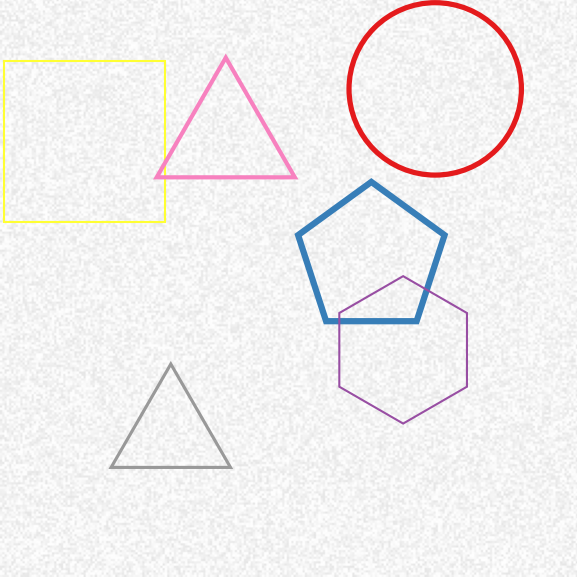[{"shape": "circle", "thickness": 2.5, "radius": 0.75, "center": [0.754, 0.845]}, {"shape": "pentagon", "thickness": 3, "radius": 0.67, "center": [0.643, 0.551]}, {"shape": "hexagon", "thickness": 1, "radius": 0.64, "center": [0.698, 0.393]}, {"shape": "square", "thickness": 1, "radius": 0.7, "center": [0.146, 0.754]}, {"shape": "triangle", "thickness": 2, "radius": 0.69, "center": [0.391, 0.761]}, {"shape": "triangle", "thickness": 1.5, "radius": 0.6, "center": [0.296, 0.249]}]